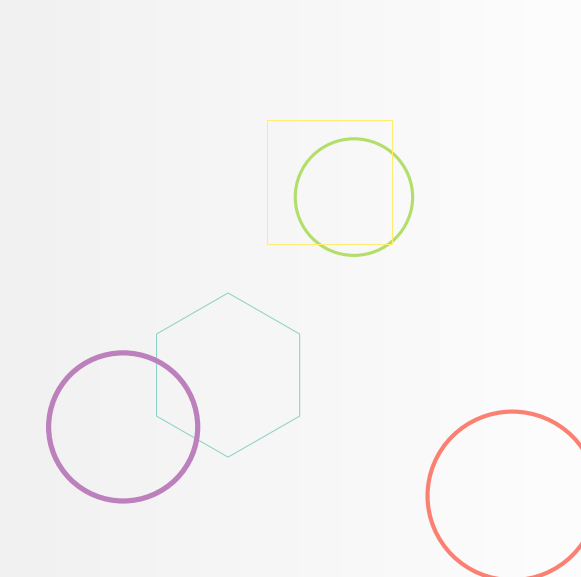[{"shape": "hexagon", "thickness": 0.5, "radius": 0.71, "center": [0.392, 0.35]}, {"shape": "circle", "thickness": 2, "radius": 0.73, "center": [0.881, 0.141]}, {"shape": "circle", "thickness": 1.5, "radius": 0.5, "center": [0.609, 0.658]}, {"shape": "circle", "thickness": 2.5, "radius": 0.64, "center": [0.212, 0.26]}, {"shape": "square", "thickness": 0.5, "radius": 0.54, "center": [0.567, 0.684]}]